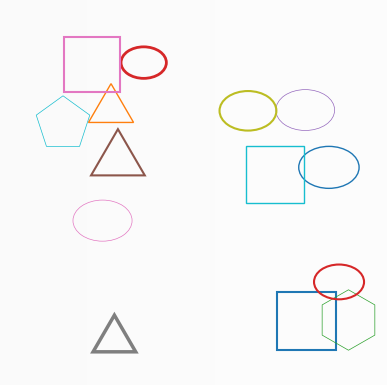[{"shape": "oval", "thickness": 1, "radius": 0.39, "center": [0.849, 0.565]}, {"shape": "square", "thickness": 1.5, "radius": 0.38, "center": [0.792, 0.166]}, {"shape": "triangle", "thickness": 1, "radius": 0.34, "center": [0.286, 0.716]}, {"shape": "hexagon", "thickness": 0.5, "radius": 0.39, "center": [0.899, 0.169]}, {"shape": "oval", "thickness": 1.5, "radius": 0.32, "center": [0.875, 0.268]}, {"shape": "oval", "thickness": 2, "radius": 0.29, "center": [0.371, 0.837]}, {"shape": "oval", "thickness": 0.5, "radius": 0.38, "center": [0.788, 0.714]}, {"shape": "triangle", "thickness": 1.5, "radius": 0.4, "center": [0.304, 0.584]}, {"shape": "oval", "thickness": 0.5, "radius": 0.38, "center": [0.265, 0.427]}, {"shape": "square", "thickness": 1.5, "radius": 0.36, "center": [0.238, 0.832]}, {"shape": "triangle", "thickness": 2.5, "radius": 0.32, "center": [0.295, 0.118]}, {"shape": "oval", "thickness": 1.5, "radius": 0.37, "center": [0.64, 0.712]}, {"shape": "pentagon", "thickness": 0.5, "radius": 0.36, "center": [0.163, 0.678]}, {"shape": "square", "thickness": 1, "radius": 0.37, "center": [0.709, 0.547]}]